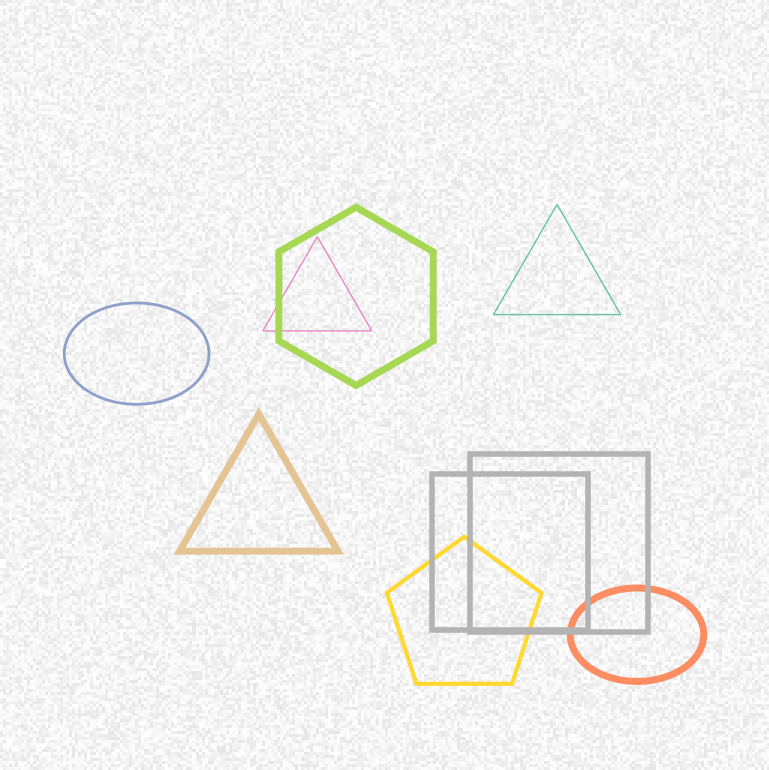[{"shape": "triangle", "thickness": 0.5, "radius": 0.48, "center": [0.723, 0.639]}, {"shape": "oval", "thickness": 2.5, "radius": 0.43, "center": [0.827, 0.176]}, {"shape": "oval", "thickness": 1, "radius": 0.47, "center": [0.177, 0.541]}, {"shape": "triangle", "thickness": 0.5, "radius": 0.41, "center": [0.412, 0.611]}, {"shape": "hexagon", "thickness": 2.5, "radius": 0.58, "center": [0.462, 0.615]}, {"shape": "pentagon", "thickness": 1.5, "radius": 0.53, "center": [0.603, 0.197]}, {"shape": "triangle", "thickness": 2.5, "radius": 0.59, "center": [0.336, 0.344]}, {"shape": "square", "thickness": 2, "radius": 0.58, "center": [0.726, 0.295]}, {"shape": "square", "thickness": 2, "radius": 0.51, "center": [0.662, 0.284]}]